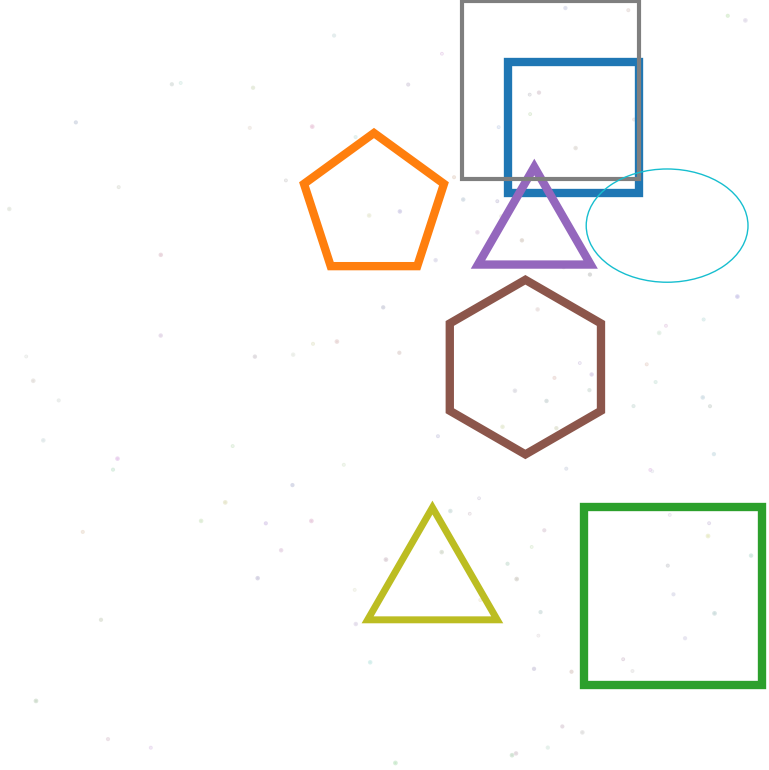[{"shape": "square", "thickness": 3, "radius": 0.43, "center": [0.744, 0.834]}, {"shape": "pentagon", "thickness": 3, "radius": 0.48, "center": [0.486, 0.732]}, {"shape": "square", "thickness": 3, "radius": 0.58, "center": [0.874, 0.226]}, {"shape": "triangle", "thickness": 3, "radius": 0.42, "center": [0.694, 0.699]}, {"shape": "hexagon", "thickness": 3, "radius": 0.57, "center": [0.682, 0.523]}, {"shape": "square", "thickness": 1.5, "radius": 0.58, "center": [0.715, 0.883]}, {"shape": "triangle", "thickness": 2.5, "radius": 0.49, "center": [0.562, 0.244]}, {"shape": "oval", "thickness": 0.5, "radius": 0.53, "center": [0.866, 0.707]}]